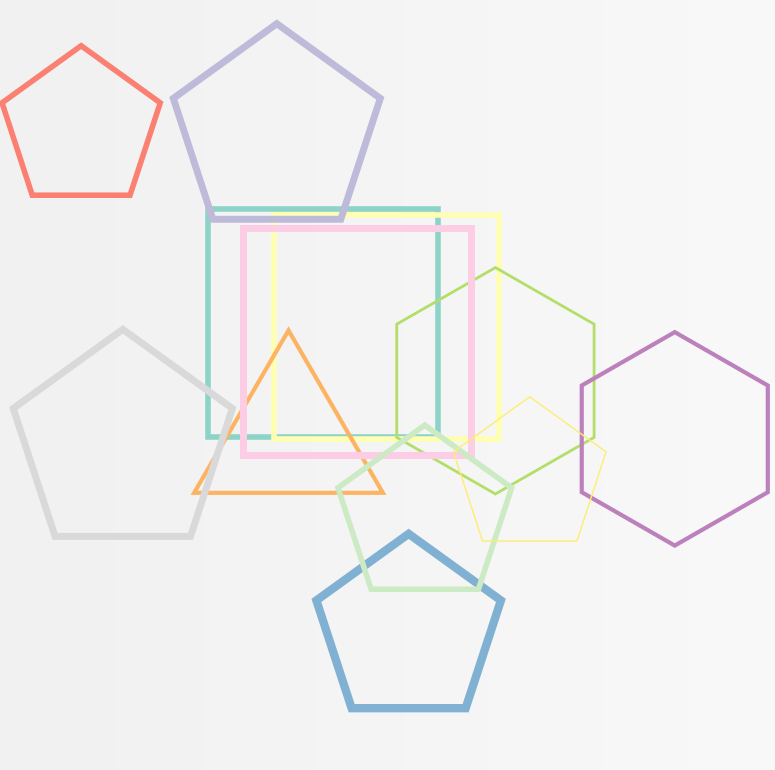[{"shape": "square", "thickness": 2, "radius": 0.74, "center": [0.417, 0.58]}, {"shape": "square", "thickness": 2, "radius": 0.73, "center": [0.499, 0.576]}, {"shape": "pentagon", "thickness": 2.5, "radius": 0.7, "center": [0.357, 0.829]}, {"shape": "pentagon", "thickness": 2, "radius": 0.54, "center": [0.105, 0.833]}, {"shape": "pentagon", "thickness": 3, "radius": 0.63, "center": [0.527, 0.182]}, {"shape": "triangle", "thickness": 1.5, "radius": 0.7, "center": [0.372, 0.43]}, {"shape": "hexagon", "thickness": 1, "radius": 0.74, "center": [0.639, 0.505]}, {"shape": "square", "thickness": 2.5, "radius": 0.74, "center": [0.461, 0.556]}, {"shape": "pentagon", "thickness": 2.5, "radius": 0.74, "center": [0.158, 0.424]}, {"shape": "hexagon", "thickness": 1.5, "radius": 0.69, "center": [0.871, 0.43]}, {"shape": "pentagon", "thickness": 2, "radius": 0.59, "center": [0.548, 0.33]}, {"shape": "pentagon", "thickness": 0.5, "radius": 0.52, "center": [0.684, 0.381]}]